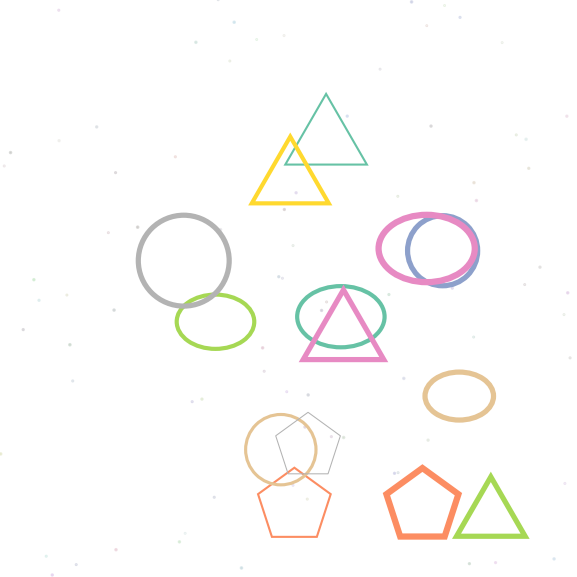[{"shape": "triangle", "thickness": 1, "radius": 0.41, "center": [0.565, 0.755]}, {"shape": "oval", "thickness": 2, "radius": 0.38, "center": [0.59, 0.451]}, {"shape": "pentagon", "thickness": 3, "radius": 0.33, "center": [0.731, 0.123]}, {"shape": "pentagon", "thickness": 1, "radius": 0.33, "center": [0.51, 0.123]}, {"shape": "circle", "thickness": 2.5, "radius": 0.3, "center": [0.766, 0.565]}, {"shape": "oval", "thickness": 3, "radius": 0.42, "center": [0.739, 0.569]}, {"shape": "triangle", "thickness": 2.5, "radius": 0.4, "center": [0.595, 0.417]}, {"shape": "triangle", "thickness": 2.5, "radius": 0.34, "center": [0.85, 0.105]}, {"shape": "oval", "thickness": 2, "radius": 0.34, "center": [0.373, 0.442]}, {"shape": "triangle", "thickness": 2, "radius": 0.38, "center": [0.503, 0.686]}, {"shape": "oval", "thickness": 2.5, "radius": 0.3, "center": [0.795, 0.313]}, {"shape": "circle", "thickness": 1.5, "radius": 0.3, "center": [0.486, 0.221]}, {"shape": "pentagon", "thickness": 0.5, "radius": 0.29, "center": [0.533, 0.226]}, {"shape": "circle", "thickness": 2.5, "radius": 0.39, "center": [0.318, 0.548]}]